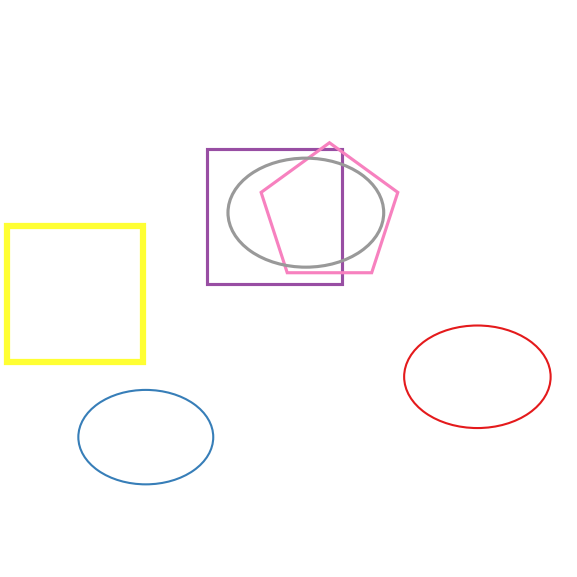[{"shape": "oval", "thickness": 1, "radius": 0.63, "center": [0.827, 0.347]}, {"shape": "oval", "thickness": 1, "radius": 0.58, "center": [0.252, 0.242]}, {"shape": "square", "thickness": 1.5, "radius": 0.59, "center": [0.476, 0.624]}, {"shape": "square", "thickness": 3, "radius": 0.59, "center": [0.13, 0.49]}, {"shape": "pentagon", "thickness": 1.5, "radius": 0.62, "center": [0.57, 0.628]}, {"shape": "oval", "thickness": 1.5, "radius": 0.67, "center": [0.53, 0.631]}]